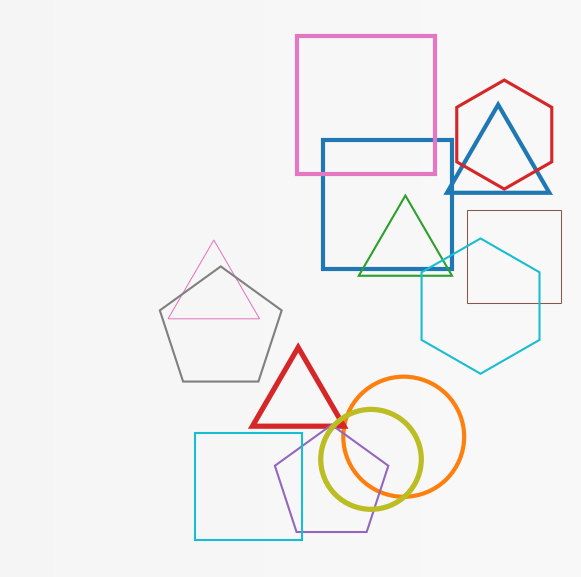[{"shape": "square", "thickness": 2, "radius": 0.56, "center": [0.667, 0.645]}, {"shape": "triangle", "thickness": 2, "radius": 0.51, "center": [0.857, 0.716]}, {"shape": "circle", "thickness": 2, "radius": 0.52, "center": [0.695, 0.243]}, {"shape": "triangle", "thickness": 1, "radius": 0.46, "center": [0.697, 0.568]}, {"shape": "hexagon", "thickness": 1.5, "radius": 0.47, "center": [0.868, 0.766]}, {"shape": "triangle", "thickness": 2.5, "radius": 0.45, "center": [0.513, 0.307]}, {"shape": "pentagon", "thickness": 1, "radius": 0.51, "center": [0.571, 0.161]}, {"shape": "square", "thickness": 0.5, "radius": 0.4, "center": [0.884, 0.555]}, {"shape": "square", "thickness": 2, "radius": 0.6, "center": [0.63, 0.817]}, {"shape": "triangle", "thickness": 0.5, "radius": 0.45, "center": [0.368, 0.493]}, {"shape": "pentagon", "thickness": 1, "radius": 0.55, "center": [0.38, 0.428]}, {"shape": "circle", "thickness": 2.5, "radius": 0.43, "center": [0.638, 0.204]}, {"shape": "hexagon", "thickness": 1, "radius": 0.59, "center": [0.827, 0.469]}, {"shape": "square", "thickness": 1, "radius": 0.46, "center": [0.427, 0.156]}]